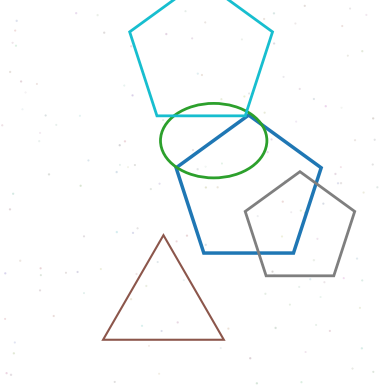[{"shape": "pentagon", "thickness": 2.5, "radius": 0.99, "center": [0.646, 0.503]}, {"shape": "oval", "thickness": 2, "radius": 0.69, "center": [0.555, 0.635]}, {"shape": "triangle", "thickness": 1.5, "radius": 0.91, "center": [0.425, 0.208]}, {"shape": "pentagon", "thickness": 2, "radius": 0.75, "center": [0.779, 0.405]}, {"shape": "pentagon", "thickness": 2, "radius": 0.98, "center": [0.522, 0.857]}]